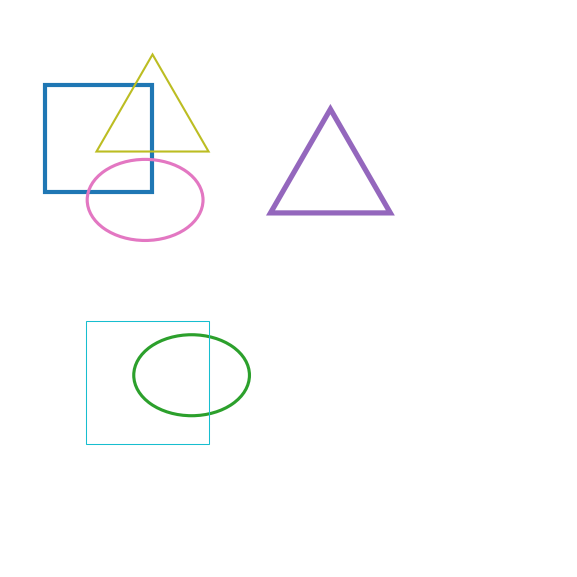[{"shape": "square", "thickness": 2, "radius": 0.46, "center": [0.17, 0.759]}, {"shape": "oval", "thickness": 1.5, "radius": 0.5, "center": [0.332, 0.349]}, {"shape": "triangle", "thickness": 2.5, "radius": 0.6, "center": [0.572, 0.69]}, {"shape": "oval", "thickness": 1.5, "radius": 0.5, "center": [0.251, 0.653]}, {"shape": "triangle", "thickness": 1, "radius": 0.56, "center": [0.264, 0.793]}, {"shape": "square", "thickness": 0.5, "radius": 0.53, "center": [0.256, 0.337]}]